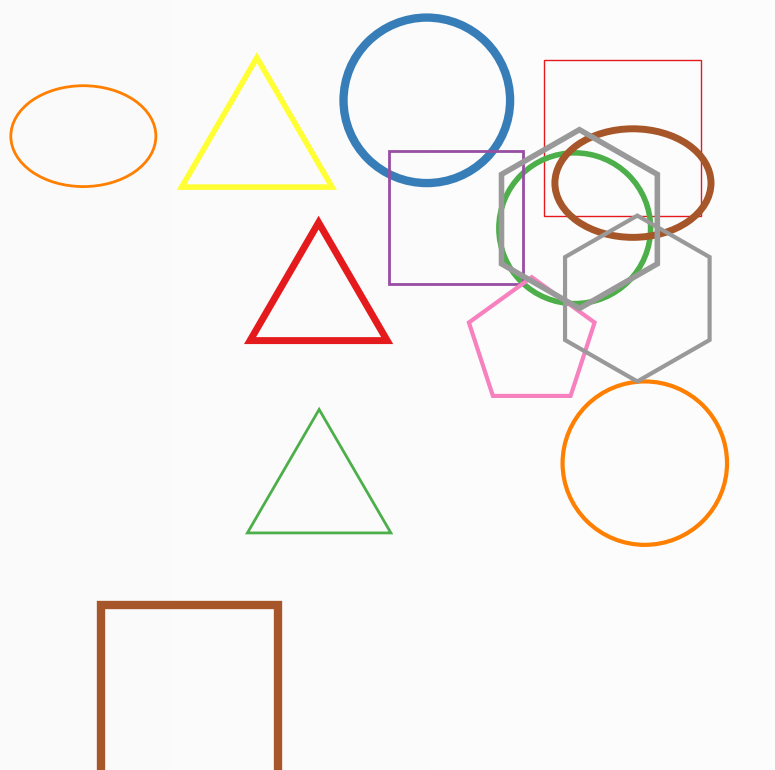[{"shape": "triangle", "thickness": 2.5, "radius": 0.51, "center": [0.411, 0.609]}, {"shape": "square", "thickness": 0.5, "radius": 0.51, "center": [0.803, 0.821]}, {"shape": "circle", "thickness": 3, "radius": 0.54, "center": [0.551, 0.87]}, {"shape": "triangle", "thickness": 1, "radius": 0.53, "center": [0.412, 0.361]}, {"shape": "circle", "thickness": 2, "radius": 0.49, "center": [0.742, 0.704]}, {"shape": "square", "thickness": 1, "radius": 0.43, "center": [0.589, 0.718]}, {"shape": "circle", "thickness": 1.5, "radius": 0.53, "center": [0.832, 0.399]}, {"shape": "oval", "thickness": 1, "radius": 0.47, "center": [0.108, 0.823]}, {"shape": "triangle", "thickness": 2, "radius": 0.56, "center": [0.331, 0.813]}, {"shape": "square", "thickness": 3, "radius": 0.57, "center": [0.245, 0.1]}, {"shape": "oval", "thickness": 2.5, "radius": 0.5, "center": [0.817, 0.762]}, {"shape": "pentagon", "thickness": 1.5, "radius": 0.43, "center": [0.686, 0.555]}, {"shape": "hexagon", "thickness": 2, "radius": 0.58, "center": [0.748, 0.715]}, {"shape": "hexagon", "thickness": 1.5, "radius": 0.54, "center": [0.822, 0.612]}]